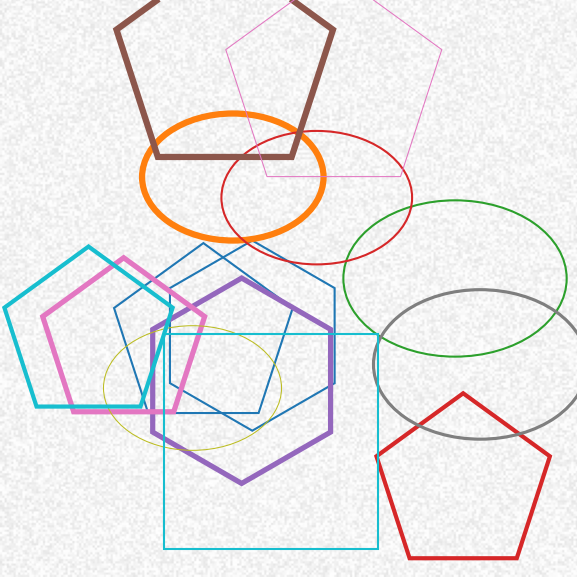[{"shape": "pentagon", "thickness": 1, "radius": 0.81, "center": [0.352, 0.416]}, {"shape": "hexagon", "thickness": 1, "radius": 0.82, "center": [0.437, 0.418]}, {"shape": "oval", "thickness": 3, "radius": 0.79, "center": [0.403, 0.693]}, {"shape": "oval", "thickness": 1, "radius": 0.97, "center": [0.788, 0.517]}, {"shape": "pentagon", "thickness": 2, "radius": 0.79, "center": [0.802, 0.16]}, {"shape": "oval", "thickness": 1, "radius": 0.83, "center": [0.549, 0.657]}, {"shape": "hexagon", "thickness": 2.5, "radius": 0.89, "center": [0.418, 0.34]}, {"shape": "pentagon", "thickness": 3, "radius": 0.99, "center": [0.389, 0.887]}, {"shape": "pentagon", "thickness": 2.5, "radius": 0.74, "center": [0.214, 0.405]}, {"shape": "pentagon", "thickness": 0.5, "radius": 0.98, "center": [0.578, 0.852]}, {"shape": "oval", "thickness": 1.5, "radius": 0.92, "center": [0.832, 0.368]}, {"shape": "oval", "thickness": 0.5, "radius": 0.77, "center": [0.333, 0.327]}, {"shape": "square", "thickness": 1, "radius": 0.93, "center": [0.47, 0.234]}, {"shape": "pentagon", "thickness": 2, "radius": 0.77, "center": [0.153, 0.419]}]